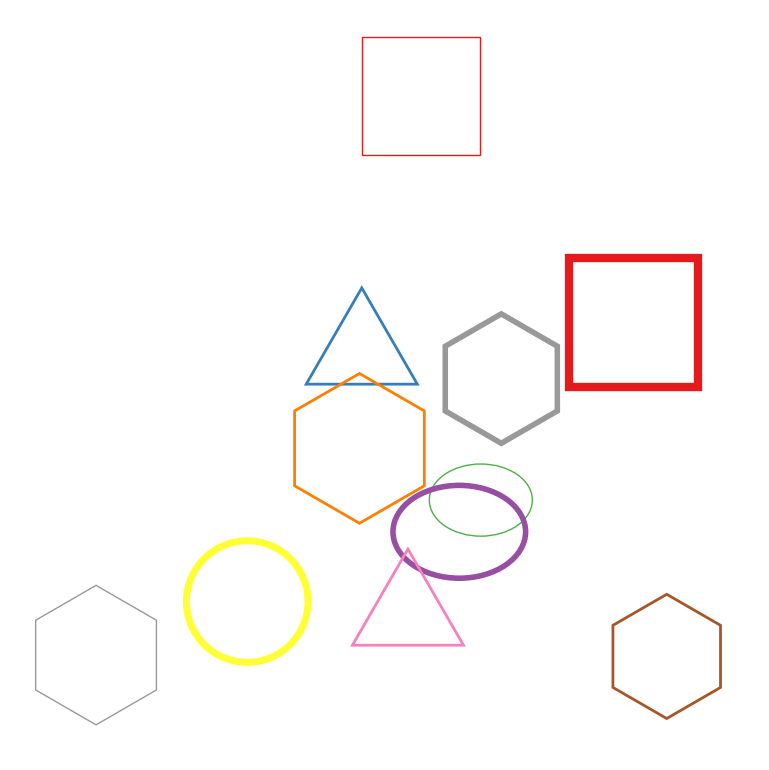[{"shape": "square", "thickness": 0.5, "radius": 0.38, "center": [0.547, 0.875]}, {"shape": "square", "thickness": 3, "radius": 0.42, "center": [0.823, 0.581]}, {"shape": "triangle", "thickness": 1, "radius": 0.42, "center": [0.47, 0.543]}, {"shape": "oval", "thickness": 0.5, "radius": 0.33, "center": [0.624, 0.351]}, {"shape": "oval", "thickness": 2, "radius": 0.43, "center": [0.596, 0.309]}, {"shape": "hexagon", "thickness": 1, "radius": 0.49, "center": [0.467, 0.418]}, {"shape": "circle", "thickness": 2.5, "radius": 0.39, "center": [0.321, 0.219]}, {"shape": "hexagon", "thickness": 1, "radius": 0.4, "center": [0.866, 0.148]}, {"shape": "triangle", "thickness": 1, "radius": 0.42, "center": [0.53, 0.204]}, {"shape": "hexagon", "thickness": 2, "radius": 0.42, "center": [0.651, 0.508]}, {"shape": "hexagon", "thickness": 0.5, "radius": 0.45, "center": [0.125, 0.149]}]